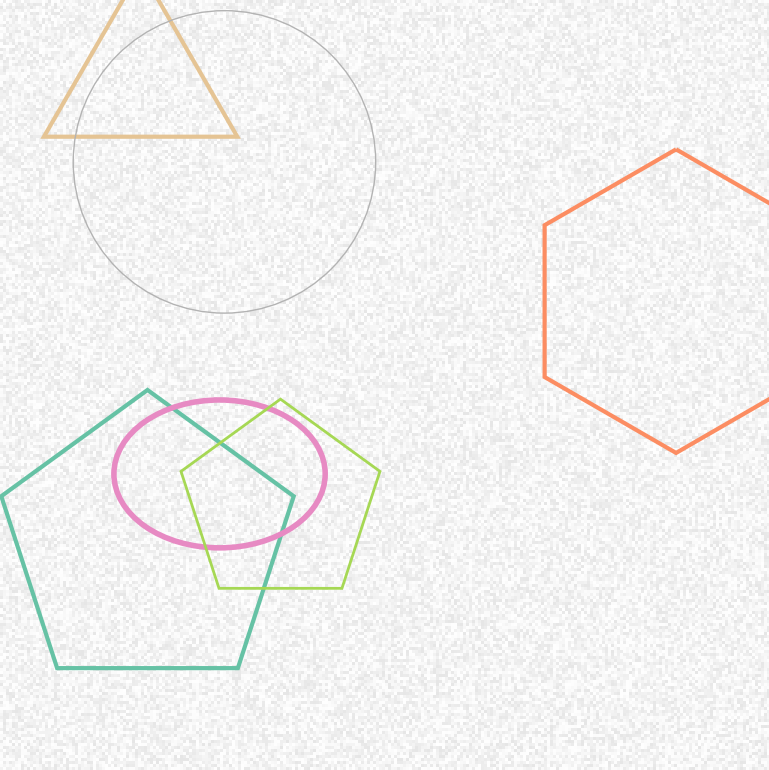[{"shape": "pentagon", "thickness": 1.5, "radius": 1.0, "center": [0.192, 0.294]}, {"shape": "hexagon", "thickness": 1.5, "radius": 0.99, "center": [0.878, 0.609]}, {"shape": "oval", "thickness": 2, "radius": 0.69, "center": [0.285, 0.385]}, {"shape": "pentagon", "thickness": 1, "radius": 0.68, "center": [0.364, 0.346]}, {"shape": "triangle", "thickness": 1.5, "radius": 0.73, "center": [0.183, 0.895]}, {"shape": "circle", "thickness": 0.5, "radius": 0.98, "center": [0.291, 0.79]}]